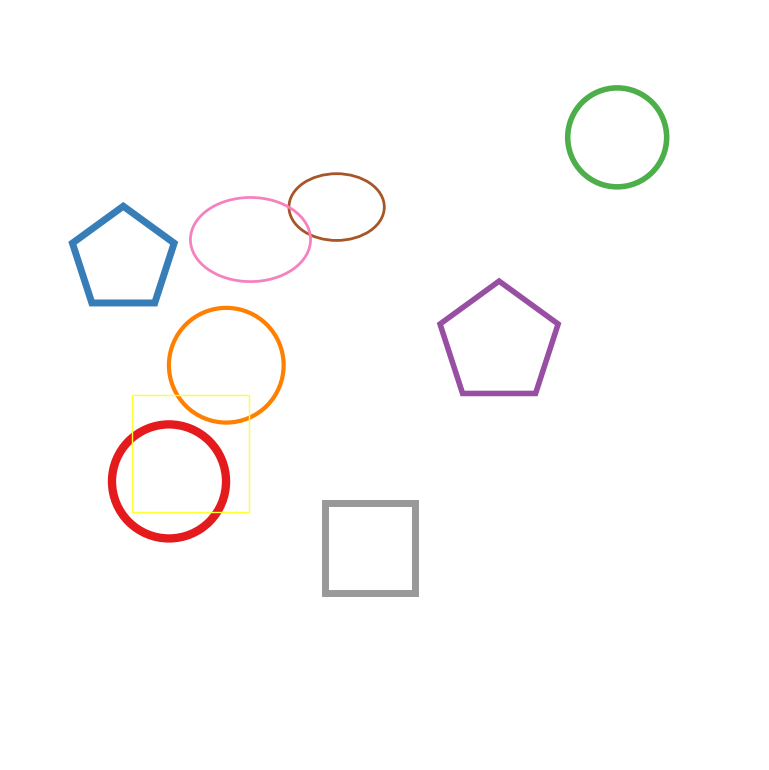[{"shape": "circle", "thickness": 3, "radius": 0.37, "center": [0.219, 0.375]}, {"shape": "pentagon", "thickness": 2.5, "radius": 0.35, "center": [0.16, 0.663]}, {"shape": "circle", "thickness": 2, "radius": 0.32, "center": [0.802, 0.822]}, {"shape": "pentagon", "thickness": 2, "radius": 0.4, "center": [0.648, 0.554]}, {"shape": "circle", "thickness": 1.5, "radius": 0.37, "center": [0.294, 0.526]}, {"shape": "square", "thickness": 0.5, "radius": 0.38, "center": [0.248, 0.411]}, {"shape": "oval", "thickness": 1, "radius": 0.31, "center": [0.437, 0.731]}, {"shape": "oval", "thickness": 1, "radius": 0.39, "center": [0.325, 0.689]}, {"shape": "square", "thickness": 2.5, "radius": 0.29, "center": [0.481, 0.288]}]